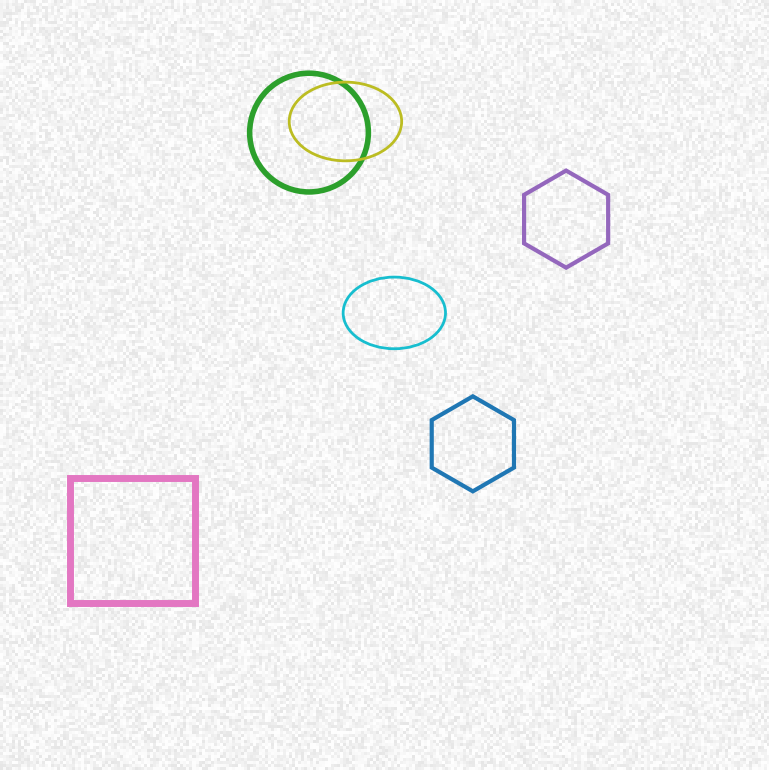[{"shape": "hexagon", "thickness": 1.5, "radius": 0.31, "center": [0.614, 0.424]}, {"shape": "circle", "thickness": 2, "radius": 0.39, "center": [0.401, 0.828]}, {"shape": "hexagon", "thickness": 1.5, "radius": 0.32, "center": [0.735, 0.715]}, {"shape": "square", "thickness": 2.5, "radius": 0.41, "center": [0.172, 0.298]}, {"shape": "oval", "thickness": 1, "radius": 0.37, "center": [0.449, 0.842]}, {"shape": "oval", "thickness": 1, "radius": 0.33, "center": [0.512, 0.594]}]